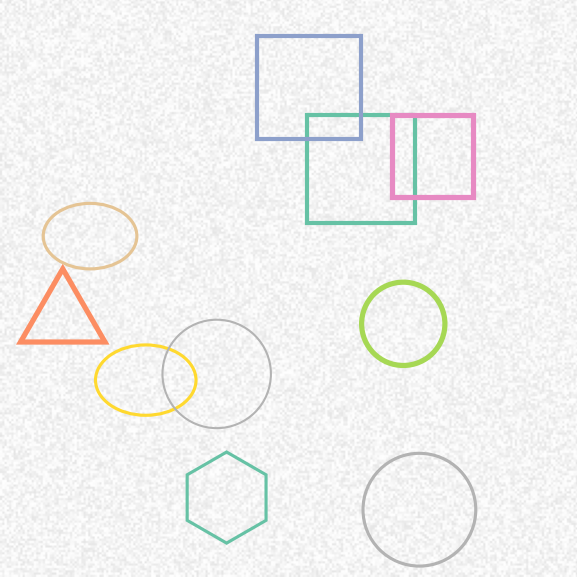[{"shape": "square", "thickness": 2, "radius": 0.47, "center": [0.625, 0.706]}, {"shape": "hexagon", "thickness": 1.5, "radius": 0.39, "center": [0.392, 0.138]}, {"shape": "triangle", "thickness": 2.5, "radius": 0.42, "center": [0.109, 0.449]}, {"shape": "square", "thickness": 2, "radius": 0.45, "center": [0.534, 0.847]}, {"shape": "square", "thickness": 2.5, "radius": 0.35, "center": [0.749, 0.729]}, {"shape": "circle", "thickness": 2.5, "radius": 0.36, "center": [0.698, 0.438]}, {"shape": "oval", "thickness": 1.5, "radius": 0.44, "center": [0.252, 0.341]}, {"shape": "oval", "thickness": 1.5, "radius": 0.41, "center": [0.156, 0.59]}, {"shape": "circle", "thickness": 1, "radius": 0.47, "center": [0.375, 0.352]}, {"shape": "circle", "thickness": 1.5, "radius": 0.49, "center": [0.726, 0.117]}]